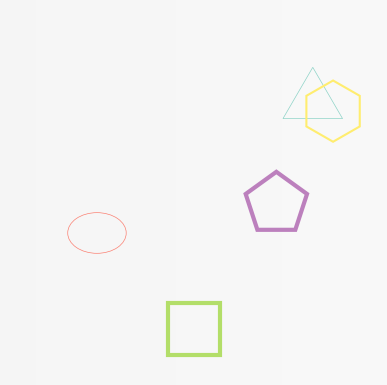[{"shape": "triangle", "thickness": 0.5, "radius": 0.44, "center": [0.807, 0.736]}, {"shape": "oval", "thickness": 0.5, "radius": 0.38, "center": [0.25, 0.395]}, {"shape": "square", "thickness": 3, "radius": 0.33, "center": [0.501, 0.145]}, {"shape": "pentagon", "thickness": 3, "radius": 0.42, "center": [0.713, 0.47]}, {"shape": "hexagon", "thickness": 1.5, "radius": 0.4, "center": [0.86, 0.711]}]